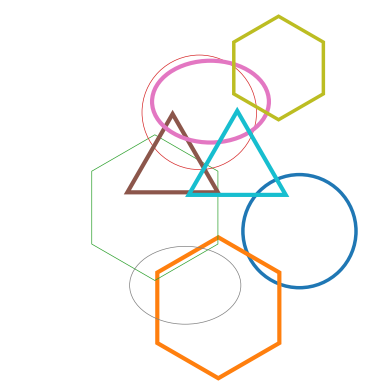[{"shape": "circle", "thickness": 2.5, "radius": 0.73, "center": [0.778, 0.4]}, {"shape": "hexagon", "thickness": 3, "radius": 0.92, "center": [0.567, 0.201]}, {"shape": "hexagon", "thickness": 0.5, "radius": 0.95, "center": [0.402, 0.461]}, {"shape": "circle", "thickness": 0.5, "radius": 0.74, "center": [0.518, 0.708]}, {"shape": "triangle", "thickness": 3, "radius": 0.68, "center": [0.448, 0.568]}, {"shape": "oval", "thickness": 3, "radius": 0.76, "center": [0.547, 0.736]}, {"shape": "oval", "thickness": 0.5, "radius": 0.72, "center": [0.481, 0.259]}, {"shape": "hexagon", "thickness": 2.5, "radius": 0.67, "center": [0.724, 0.823]}, {"shape": "triangle", "thickness": 3, "radius": 0.73, "center": [0.616, 0.567]}]